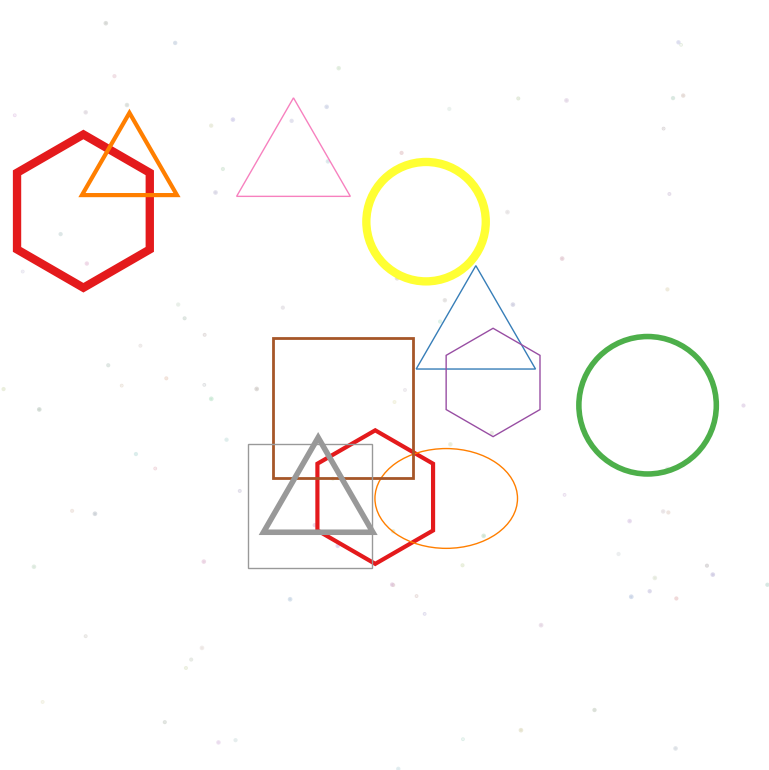[{"shape": "hexagon", "thickness": 1.5, "radius": 0.43, "center": [0.487, 0.354]}, {"shape": "hexagon", "thickness": 3, "radius": 0.5, "center": [0.108, 0.726]}, {"shape": "triangle", "thickness": 0.5, "radius": 0.45, "center": [0.618, 0.565]}, {"shape": "circle", "thickness": 2, "radius": 0.45, "center": [0.841, 0.474]}, {"shape": "hexagon", "thickness": 0.5, "radius": 0.35, "center": [0.64, 0.503]}, {"shape": "triangle", "thickness": 1.5, "radius": 0.36, "center": [0.168, 0.782]}, {"shape": "oval", "thickness": 0.5, "radius": 0.46, "center": [0.58, 0.353]}, {"shape": "circle", "thickness": 3, "radius": 0.39, "center": [0.553, 0.712]}, {"shape": "square", "thickness": 1, "radius": 0.46, "center": [0.445, 0.47]}, {"shape": "triangle", "thickness": 0.5, "radius": 0.43, "center": [0.381, 0.788]}, {"shape": "square", "thickness": 0.5, "radius": 0.4, "center": [0.403, 0.343]}, {"shape": "triangle", "thickness": 2, "radius": 0.41, "center": [0.413, 0.35]}]